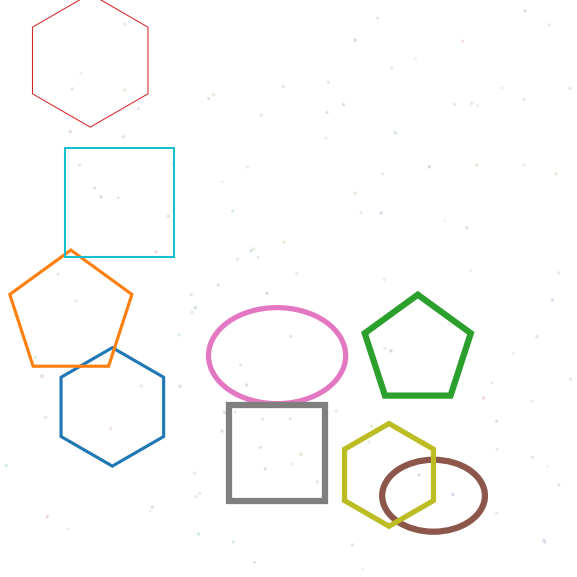[{"shape": "hexagon", "thickness": 1.5, "radius": 0.51, "center": [0.195, 0.295]}, {"shape": "pentagon", "thickness": 1.5, "radius": 0.56, "center": [0.123, 0.455]}, {"shape": "pentagon", "thickness": 3, "radius": 0.48, "center": [0.723, 0.392]}, {"shape": "hexagon", "thickness": 0.5, "radius": 0.58, "center": [0.156, 0.894]}, {"shape": "oval", "thickness": 3, "radius": 0.44, "center": [0.751, 0.141]}, {"shape": "oval", "thickness": 2.5, "radius": 0.59, "center": [0.48, 0.383]}, {"shape": "square", "thickness": 3, "radius": 0.42, "center": [0.48, 0.214]}, {"shape": "hexagon", "thickness": 2.5, "radius": 0.44, "center": [0.674, 0.177]}, {"shape": "square", "thickness": 1, "radius": 0.47, "center": [0.206, 0.648]}]